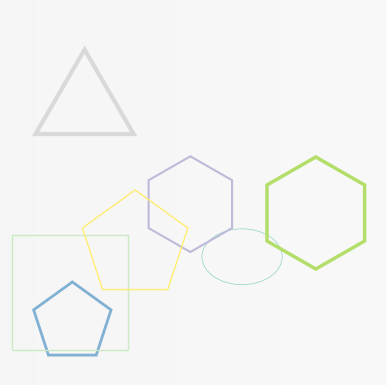[{"shape": "oval", "thickness": 0.5, "radius": 0.52, "center": [0.625, 0.333]}, {"shape": "hexagon", "thickness": 1.5, "radius": 0.62, "center": [0.491, 0.47]}, {"shape": "pentagon", "thickness": 2, "radius": 0.53, "center": [0.187, 0.163]}, {"shape": "hexagon", "thickness": 2.5, "radius": 0.73, "center": [0.815, 0.447]}, {"shape": "triangle", "thickness": 3, "radius": 0.73, "center": [0.218, 0.725]}, {"shape": "square", "thickness": 1, "radius": 0.74, "center": [0.181, 0.24]}, {"shape": "pentagon", "thickness": 1, "radius": 0.72, "center": [0.349, 0.364]}]